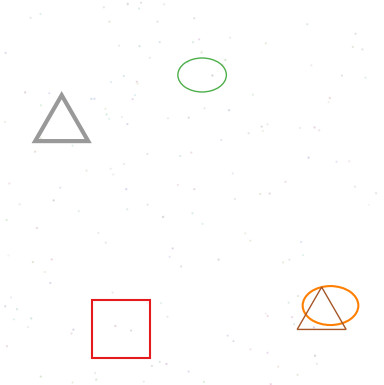[{"shape": "square", "thickness": 1.5, "radius": 0.38, "center": [0.315, 0.144]}, {"shape": "oval", "thickness": 1, "radius": 0.32, "center": [0.525, 0.805]}, {"shape": "oval", "thickness": 1.5, "radius": 0.36, "center": [0.858, 0.206]}, {"shape": "triangle", "thickness": 1, "radius": 0.37, "center": [0.835, 0.181]}, {"shape": "triangle", "thickness": 3, "radius": 0.4, "center": [0.16, 0.673]}]